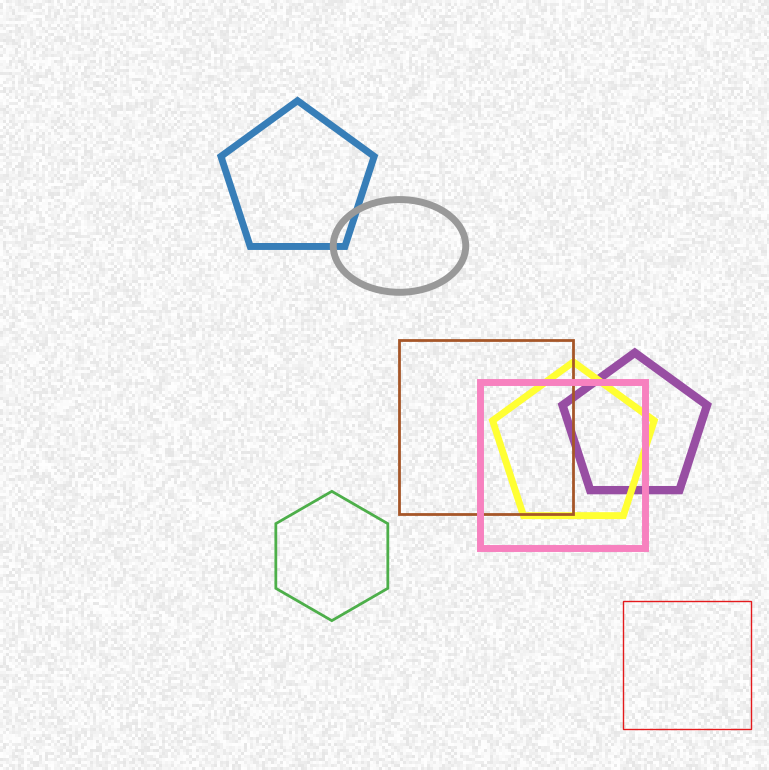[{"shape": "square", "thickness": 0.5, "radius": 0.42, "center": [0.892, 0.136]}, {"shape": "pentagon", "thickness": 2.5, "radius": 0.52, "center": [0.386, 0.765]}, {"shape": "hexagon", "thickness": 1, "radius": 0.42, "center": [0.431, 0.278]}, {"shape": "pentagon", "thickness": 3, "radius": 0.49, "center": [0.824, 0.443]}, {"shape": "pentagon", "thickness": 2.5, "radius": 0.55, "center": [0.745, 0.42]}, {"shape": "square", "thickness": 1, "radius": 0.56, "center": [0.631, 0.446]}, {"shape": "square", "thickness": 2.5, "radius": 0.54, "center": [0.731, 0.396]}, {"shape": "oval", "thickness": 2.5, "radius": 0.43, "center": [0.519, 0.681]}]